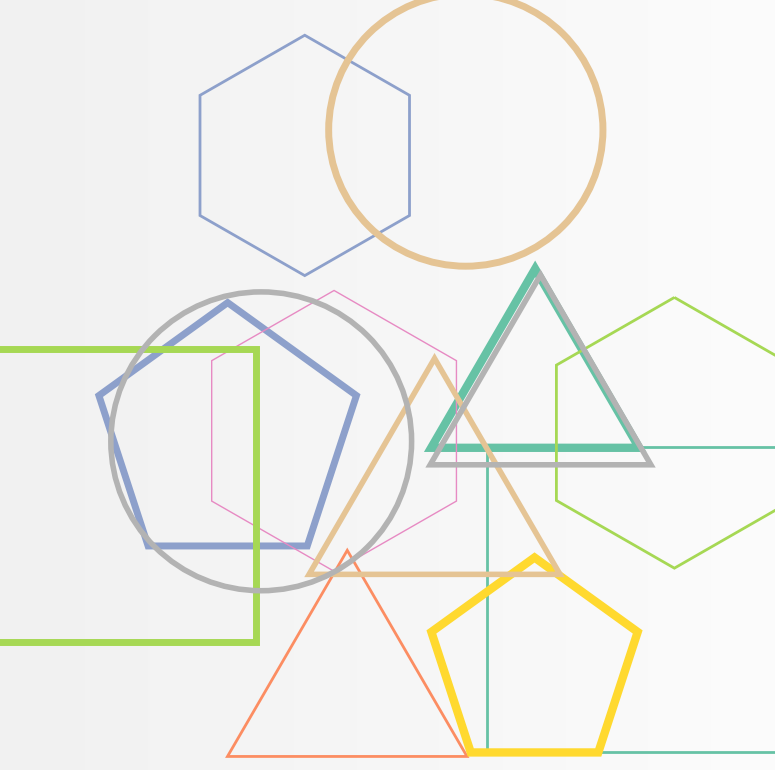[{"shape": "square", "thickness": 1, "radius": 0.99, "center": [0.826, 0.221]}, {"shape": "triangle", "thickness": 3, "radius": 0.77, "center": [0.691, 0.496]}, {"shape": "triangle", "thickness": 1, "radius": 0.89, "center": [0.448, 0.107]}, {"shape": "pentagon", "thickness": 2.5, "radius": 0.87, "center": [0.294, 0.432]}, {"shape": "hexagon", "thickness": 1, "radius": 0.78, "center": [0.393, 0.798]}, {"shape": "hexagon", "thickness": 0.5, "radius": 0.91, "center": [0.431, 0.44]}, {"shape": "square", "thickness": 2.5, "radius": 0.95, "center": [0.14, 0.357]}, {"shape": "hexagon", "thickness": 1, "radius": 0.88, "center": [0.87, 0.438]}, {"shape": "pentagon", "thickness": 3, "radius": 0.7, "center": [0.69, 0.136]}, {"shape": "triangle", "thickness": 2, "radius": 0.93, "center": [0.561, 0.348]}, {"shape": "circle", "thickness": 2.5, "radius": 0.88, "center": [0.601, 0.831]}, {"shape": "triangle", "thickness": 2, "radius": 0.82, "center": [0.697, 0.479]}, {"shape": "circle", "thickness": 2, "radius": 0.97, "center": [0.337, 0.427]}]